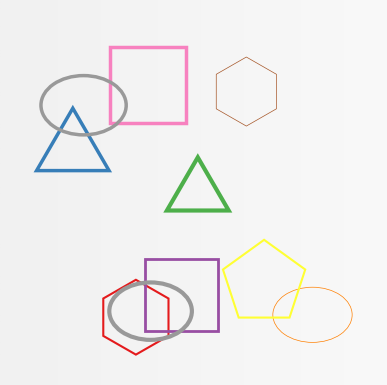[{"shape": "hexagon", "thickness": 1.5, "radius": 0.49, "center": [0.351, 0.176]}, {"shape": "triangle", "thickness": 2.5, "radius": 0.54, "center": [0.188, 0.611]}, {"shape": "triangle", "thickness": 3, "radius": 0.46, "center": [0.51, 0.499]}, {"shape": "square", "thickness": 2, "radius": 0.47, "center": [0.467, 0.234]}, {"shape": "oval", "thickness": 0.5, "radius": 0.51, "center": [0.806, 0.182]}, {"shape": "pentagon", "thickness": 1.5, "radius": 0.56, "center": [0.682, 0.265]}, {"shape": "hexagon", "thickness": 0.5, "radius": 0.45, "center": [0.636, 0.762]}, {"shape": "square", "thickness": 2.5, "radius": 0.49, "center": [0.382, 0.78]}, {"shape": "oval", "thickness": 3, "radius": 0.53, "center": [0.389, 0.192]}, {"shape": "oval", "thickness": 2.5, "radius": 0.55, "center": [0.216, 0.727]}]